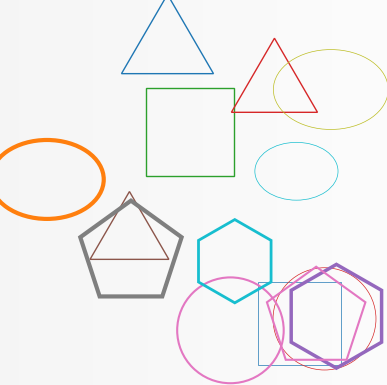[{"shape": "triangle", "thickness": 1, "radius": 0.69, "center": [0.432, 0.877]}, {"shape": "square", "thickness": 0.5, "radius": 0.54, "center": [0.773, 0.159]}, {"shape": "oval", "thickness": 3, "radius": 0.73, "center": [0.121, 0.534]}, {"shape": "square", "thickness": 1, "radius": 0.57, "center": [0.49, 0.656]}, {"shape": "triangle", "thickness": 1, "radius": 0.64, "center": [0.708, 0.772]}, {"shape": "circle", "thickness": 0.5, "radius": 0.66, "center": [0.837, 0.172]}, {"shape": "hexagon", "thickness": 2.5, "radius": 0.67, "center": [0.868, 0.179]}, {"shape": "triangle", "thickness": 1, "radius": 0.59, "center": [0.334, 0.385]}, {"shape": "pentagon", "thickness": 1.5, "radius": 0.67, "center": [0.816, 0.174]}, {"shape": "circle", "thickness": 1.5, "radius": 0.69, "center": [0.595, 0.142]}, {"shape": "pentagon", "thickness": 3, "radius": 0.69, "center": [0.338, 0.341]}, {"shape": "oval", "thickness": 0.5, "radius": 0.74, "center": [0.854, 0.767]}, {"shape": "hexagon", "thickness": 2, "radius": 0.54, "center": [0.606, 0.322]}, {"shape": "oval", "thickness": 0.5, "radius": 0.54, "center": [0.765, 0.555]}]